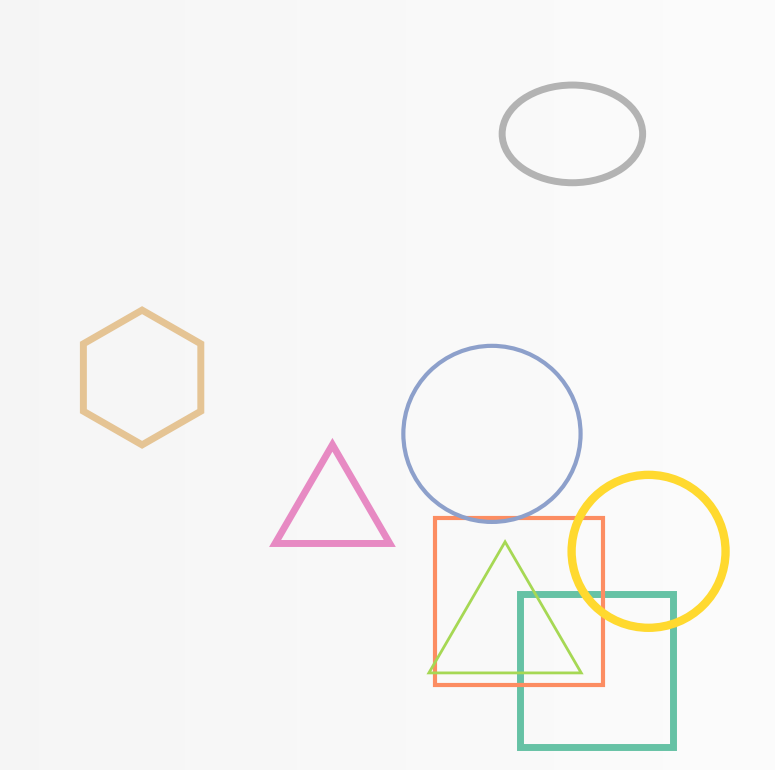[{"shape": "square", "thickness": 2.5, "radius": 0.49, "center": [0.77, 0.129]}, {"shape": "square", "thickness": 1.5, "radius": 0.54, "center": [0.67, 0.219]}, {"shape": "circle", "thickness": 1.5, "radius": 0.57, "center": [0.635, 0.437]}, {"shape": "triangle", "thickness": 2.5, "radius": 0.43, "center": [0.429, 0.337]}, {"shape": "triangle", "thickness": 1, "radius": 0.57, "center": [0.652, 0.183]}, {"shape": "circle", "thickness": 3, "radius": 0.5, "center": [0.837, 0.284]}, {"shape": "hexagon", "thickness": 2.5, "radius": 0.44, "center": [0.183, 0.51]}, {"shape": "oval", "thickness": 2.5, "radius": 0.45, "center": [0.739, 0.826]}]